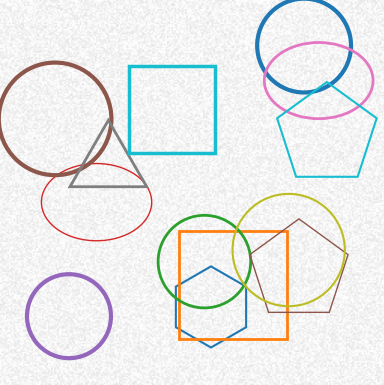[{"shape": "hexagon", "thickness": 1.5, "radius": 0.53, "center": [0.548, 0.203]}, {"shape": "circle", "thickness": 3, "radius": 0.61, "center": [0.79, 0.882]}, {"shape": "square", "thickness": 2, "radius": 0.7, "center": [0.605, 0.26]}, {"shape": "circle", "thickness": 2, "radius": 0.6, "center": [0.531, 0.32]}, {"shape": "oval", "thickness": 1, "radius": 0.72, "center": [0.251, 0.475]}, {"shape": "circle", "thickness": 3, "radius": 0.55, "center": [0.179, 0.179]}, {"shape": "circle", "thickness": 3, "radius": 0.73, "center": [0.143, 0.691]}, {"shape": "pentagon", "thickness": 1, "radius": 0.67, "center": [0.776, 0.297]}, {"shape": "oval", "thickness": 2, "radius": 0.71, "center": [0.828, 0.791]}, {"shape": "triangle", "thickness": 2, "radius": 0.58, "center": [0.281, 0.573]}, {"shape": "circle", "thickness": 1.5, "radius": 0.73, "center": [0.75, 0.351]}, {"shape": "square", "thickness": 2.5, "radius": 0.56, "center": [0.446, 0.716]}, {"shape": "pentagon", "thickness": 1.5, "radius": 0.68, "center": [0.849, 0.651]}]